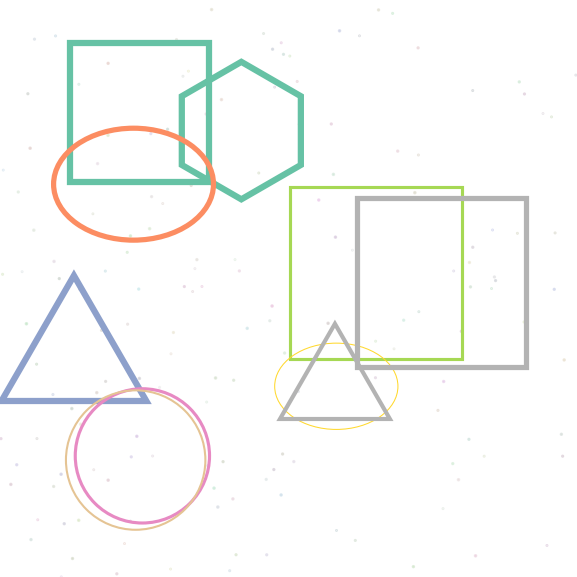[{"shape": "hexagon", "thickness": 3, "radius": 0.6, "center": [0.418, 0.773]}, {"shape": "square", "thickness": 3, "radius": 0.6, "center": [0.242, 0.804]}, {"shape": "oval", "thickness": 2.5, "radius": 0.69, "center": [0.231, 0.68]}, {"shape": "triangle", "thickness": 3, "radius": 0.72, "center": [0.128, 0.377]}, {"shape": "circle", "thickness": 1.5, "radius": 0.58, "center": [0.247, 0.21]}, {"shape": "square", "thickness": 1.5, "radius": 0.74, "center": [0.651, 0.527]}, {"shape": "oval", "thickness": 0.5, "radius": 0.53, "center": [0.582, 0.33]}, {"shape": "circle", "thickness": 1, "radius": 0.6, "center": [0.235, 0.203]}, {"shape": "triangle", "thickness": 2, "radius": 0.55, "center": [0.58, 0.329]}, {"shape": "square", "thickness": 2.5, "radius": 0.73, "center": [0.765, 0.51]}]